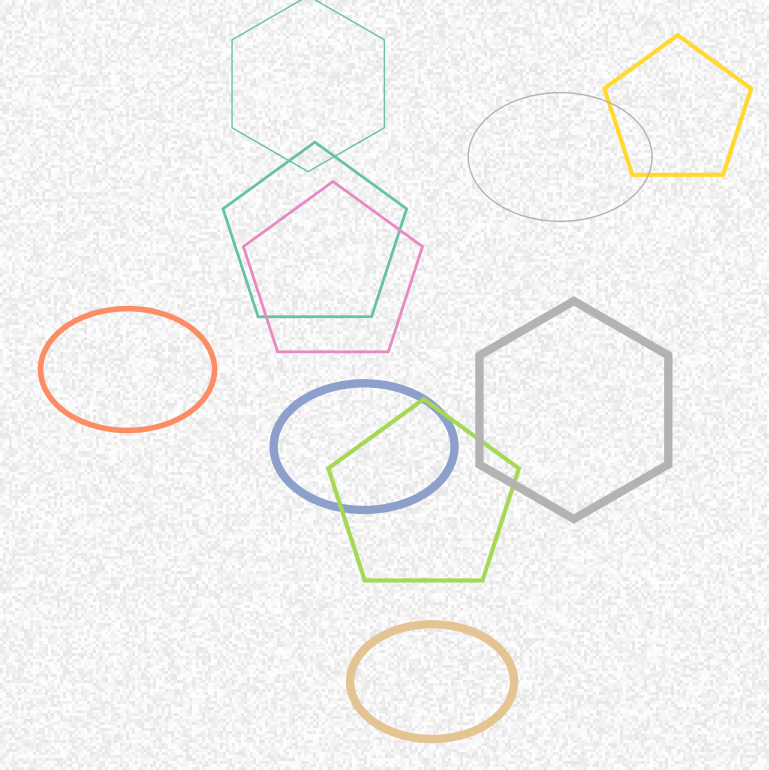[{"shape": "hexagon", "thickness": 0.5, "radius": 0.57, "center": [0.4, 0.891]}, {"shape": "pentagon", "thickness": 1, "radius": 0.63, "center": [0.409, 0.69]}, {"shape": "oval", "thickness": 2, "radius": 0.57, "center": [0.166, 0.52]}, {"shape": "oval", "thickness": 3, "radius": 0.59, "center": [0.473, 0.42]}, {"shape": "pentagon", "thickness": 1, "radius": 0.61, "center": [0.432, 0.642]}, {"shape": "pentagon", "thickness": 1.5, "radius": 0.65, "center": [0.55, 0.351]}, {"shape": "pentagon", "thickness": 1.5, "radius": 0.5, "center": [0.88, 0.854]}, {"shape": "oval", "thickness": 3, "radius": 0.53, "center": [0.561, 0.115]}, {"shape": "oval", "thickness": 0.5, "radius": 0.6, "center": [0.728, 0.796]}, {"shape": "hexagon", "thickness": 3, "radius": 0.71, "center": [0.745, 0.468]}]